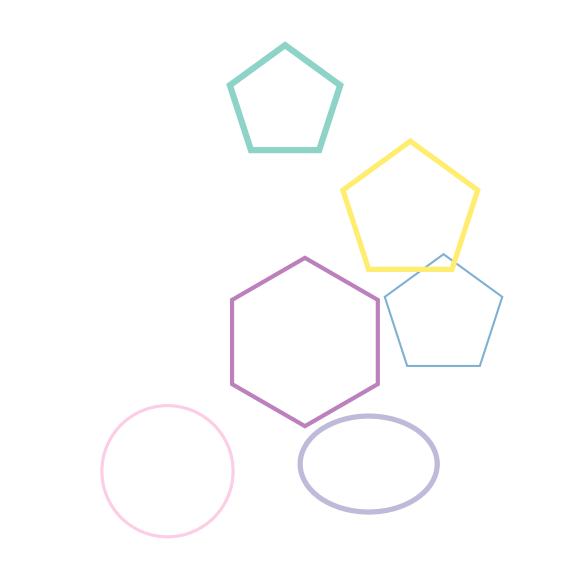[{"shape": "pentagon", "thickness": 3, "radius": 0.5, "center": [0.494, 0.82]}, {"shape": "oval", "thickness": 2.5, "radius": 0.59, "center": [0.638, 0.196]}, {"shape": "pentagon", "thickness": 1, "radius": 0.53, "center": [0.768, 0.452]}, {"shape": "circle", "thickness": 1.5, "radius": 0.57, "center": [0.29, 0.183]}, {"shape": "hexagon", "thickness": 2, "radius": 0.73, "center": [0.528, 0.407]}, {"shape": "pentagon", "thickness": 2.5, "radius": 0.61, "center": [0.71, 0.632]}]